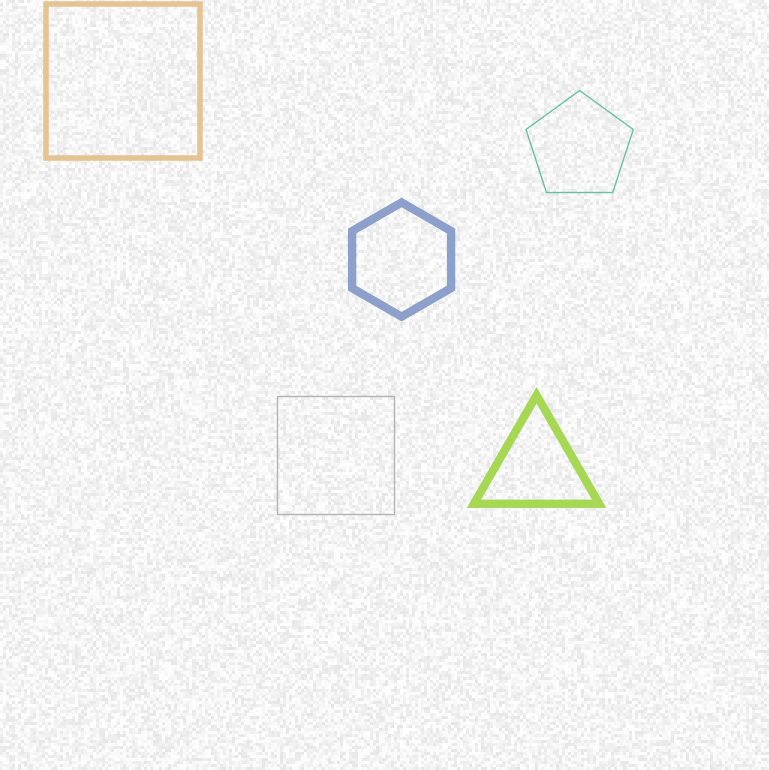[{"shape": "pentagon", "thickness": 0.5, "radius": 0.37, "center": [0.753, 0.809]}, {"shape": "hexagon", "thickness": 3, "radius": 0.37, "center": [0.522, 0.663]}, {"shape": "triangle", "thickness": 3, "radius": 0.47, "center": [0.697, 0.393]}, {"shape": "square", "thickness": 2, "radius": 0.5, "center": [0.159, 0.895]}, {"shape": "square", "thickness": 0.5, "radius": 0.38, "center": [0.435, 0.409]}]